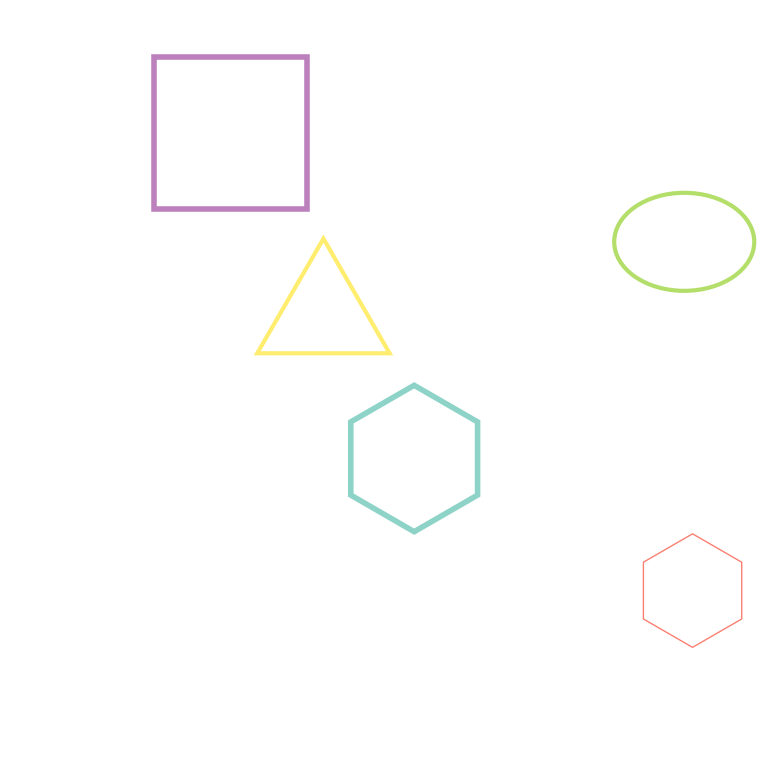[{"shape": "hexagon", "thickness": 2, "radius": 0.48, "center": [0.538, 0.405]}, {"shape": "hexagon", "thickness": 0.5, "radius": 0.37, "center": [0.899, 0.233]}, {"shape": "oval", "thickness": 1.5, "radius": 0.45, "center": [0.889, 0.686]}, {"shape": "square", "thickness": 2, "radius": 0.5, "center": [0.299, 0.827]}, {"shape": "triangle", "thickness": 1.5, "radius": 0.5, "center": [0.42, 0.591]}]